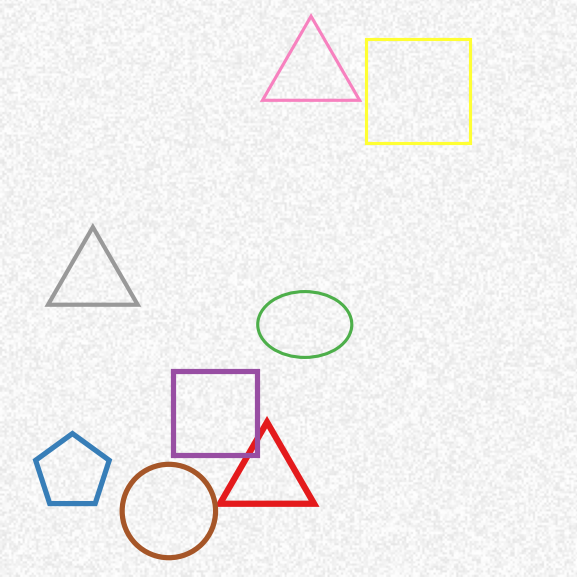[{"shape": "triangle", "thickness": 3, "radius": 0.47, "center": [0.462, 0.174]}, {"shape": "pentagon", "thickness": 2.5, "radius": 0.34, "center": [0.125, 0.181]}, {"shape": "oval", "thickness": 1.5, "radius": 0.41, "center": [0.528, 0.437]}, {"shape": "square", "thickness": 2.5, "radius": 0.36, "center": [0.373, 0.284]}, {"shape": "square", "thickness": 1.5, "radius": 0.45, "center": [0.724, 0.842]}, {"shape": "circle", "thickness": 2.5, "radius": 0.4, "center": [0.292, 0.114]}, {"shape": "triangle", "thickness": 1.5, "radius": 0.49, "center": [0.539, 0.874]}, {"shape": "triangle", "thickness": 2, "radius": 0.45, "center": [0.161, 0.516]}]